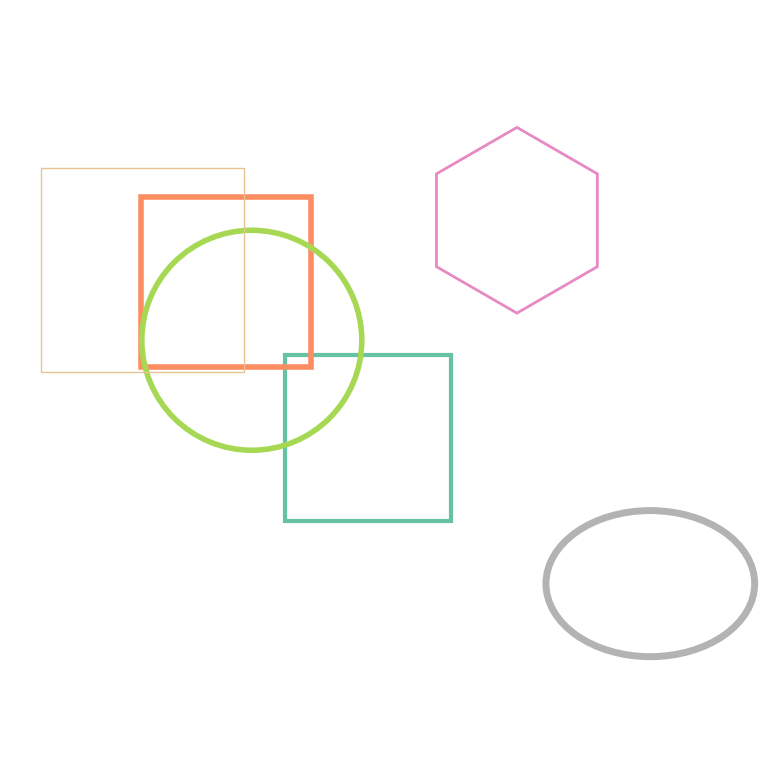[{"shape": "square", "thickness": 1.5, "radius": 0.54, "center": [0.478, 0.432]}, {"shape": "square", "thickness": 2, "radius": 0.55, "center": [0.293, 0.633]}, {"shape": "hexagon", "thickness": 1, "radius": 0.6, "center": [0.671, 0.714]}, {"shape": "circle", "thickness": 2, "radius": 0.71, "center": [0.327, 0.558]}, {"shape": "square", "thickness": 0.5, "radius": 0.66, "center": [0.185, 0.649]}, {"shape": "oval", "thickness": 2.5, "radius": 0.68, "center": [0.845, 0.242]}]